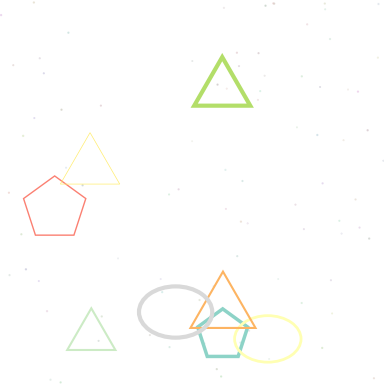[{"shape": "pentagon", "thickness": 2.5, "radius": 0.34, "center": [0.578, 0.129]}, {"shape": "oval", "thickness": 2, "radius": 0.43, "center": [0.696, 0.12]}, {"shape": "pentagon", "thickness": 1, "radius": 0.42, "center": [0.142, 0.458]}, {"shape": "triangle", "thickness": 1.5, "radius": 0.49, "center": [0.579, 0.197]}, {"shape": "triangle", "thickness": 3, "radius": 0.42, "center": [0.577, 0.768]}, {"shape": "oval", "thickness": 3, "radius": 0.48, "center": [0.456, 0.19]}, {"shape": "triangle", "thickness": 1.5, "radius": 0.36, "center": [0.237, 0.127]}, {"shape": "triangle", "thickness": 0.5, "radius": 0.45, "center": [0.234, 0.566]}]